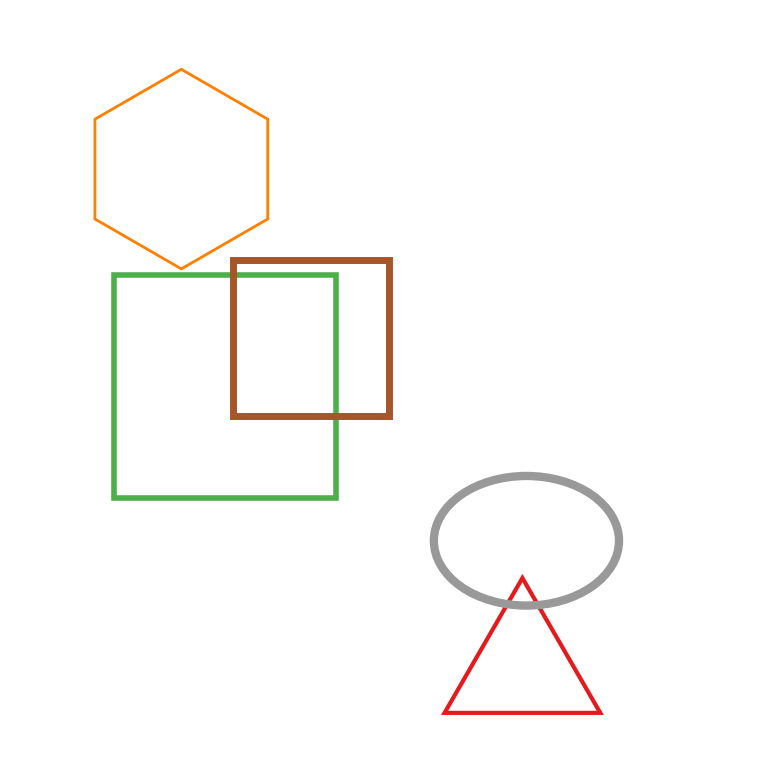[{"shape": "triangle", "thickness": 1.5, "radius": 0.58, "center": [0.678, 0.133]}, {"shape": "square", "thickness": 2, "radius": 0.72, "center": [0.292, 0.498]}, {"shape": "hexagon", "thickness": 1, "radius": 0.65, "center": [0.236, 0.78]}, {"shape": "square", "thickness": 2.5, "radius": 0.51, "center": [0.404, 0.561]}, {"shape": "oval", "thickness": 3, "radius": 0.6, "center": [0.684, 0.298]}]